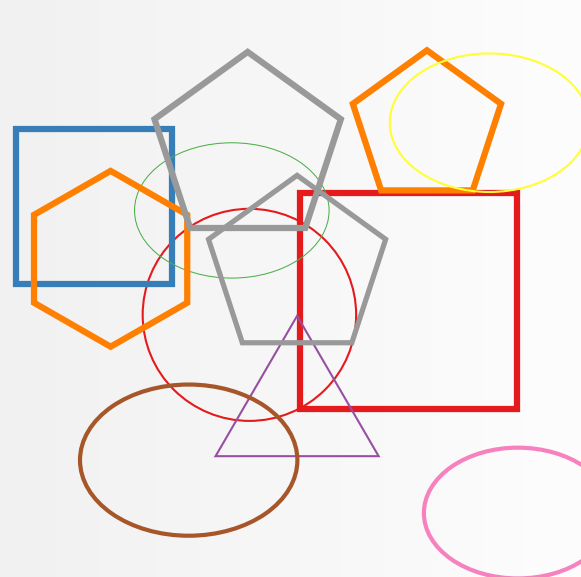[{"shape": "circle", "thickness": 1, "radius": 0.92, "center": [0.429, 0.454]}, {"shape": "square", "thickness": 3, "radius": 0.93, "center": [0.702, 0.478]}, {"shape": "square", "thickness": 3, "radius": 0.67, "center": [0.161, 0.641]}, {"shape": "oval", "thickness": 0.5, "radius": 0.84, "center": [0.399, 0.635]}, {"shape": "triangle", "thickness": 1, "radius": 0.81, "center": [0.511, 0.29]}, {"shape": "pentagon", "thickness": 3, "radius": 0.67, "center": [0.735, 0.778]}, {"shape": "hexagon", "thickness": 3, "radius": 0.76, "center": [0.19, 0.551]}, {"shape": "oval", "thickness": 1, "radius": 0.86, "center": [0.842, 0.787]}, {"shape": "oval", "thickness": 2, "radius": 0.93, "center": [0.325, 0.202]}, {"shape": "oval", "thickness": 2, "radius": 0.81, "center": [0.891, 0.111]}, {"shape": "pentagon", "thickness": 3, "radius": 0.84, "center": [0.426, 0.741]}, {"shape": "pentagon", "thickness": 2.5, "radius": 0.8, "center": [0.511, 0.535]}]